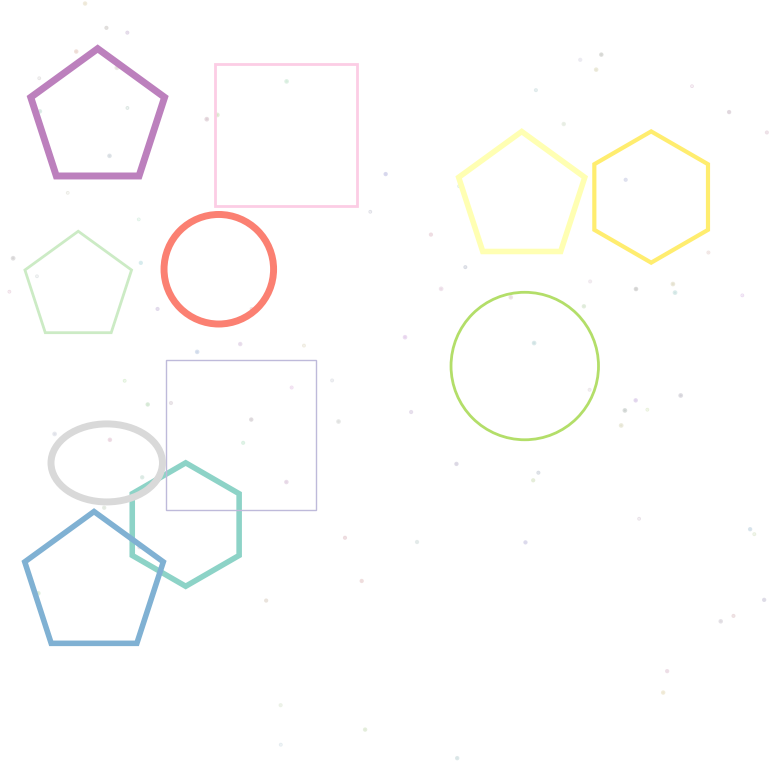[{"shape": "hexagon", "thickness": 2, "radius": 0.4, "center": [0.241, 0.319]}, {"shape": "pentagon", "thickness": 2, "radius": 0.43, "center": [0.678, 0.743]}, {"shape": "square", "thickness": 0.5, "radius": 0.49, "center": [0.312, 0.435]}, {"shape": "circle", "thickness": 2.5, "radius": 0.36, "center": [0.284, 0.65]}, {"shape": "pentagon", "thickness": 2, "radius": 0.47, "center": [0.122, 0.241]}, {"shape": "circle", "thickness": 1, "radius": 0.48, "center": [0.682, 0.525]}, {"shape": "square", "thickness": 1, "radius": 0.46, "center": [0.371, 0.825]}, {"shape": "oval", "thickness": 2.5, "radius": 0.36, "center": [0.139, 0.399]}, {"shape": "pentagon", "thickness": 2.5, "radius": 0.46, "center": [0.127, 0.845]}, {"shape": "pentagon", "thickness": 1, "radius": 0.36, "center": [0.102, 0.627]}, {"shape": "hexagon", "thickness": 1.5, "radius": 0.43, "center": [0.846, 0.744]}]